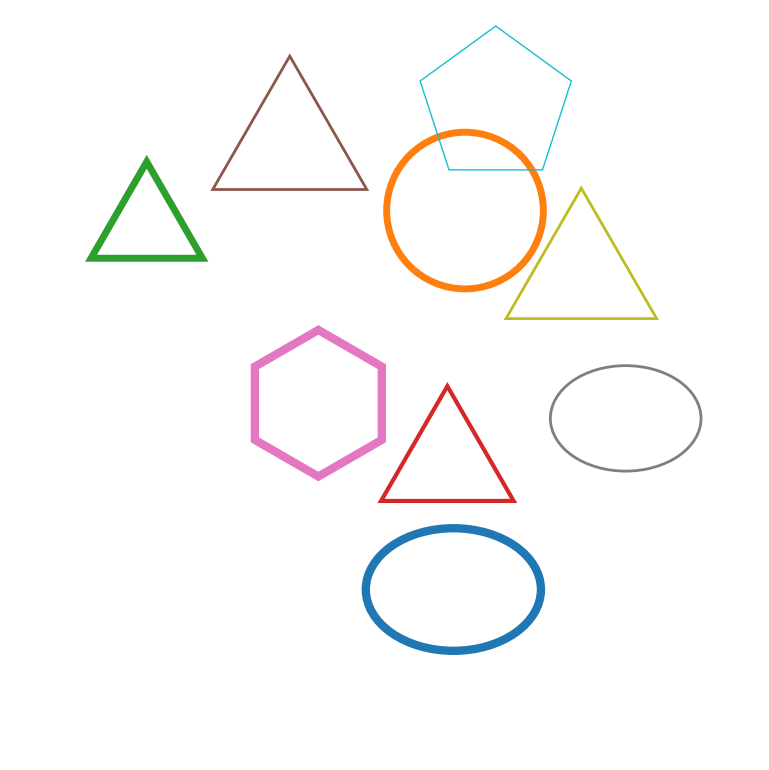[{"shape": "oval", "thickness": 3, "radius": 0.57, "center": [0.589, 0.234]}, {"shape": "circle", "thickness": 2.5, "radius": 0.51, "center": [0.604, 0.727]}, {"shape": "triangle", "thickness": 2.5, "radius": 0.42, "center": [0.191, 0.706]}, {"shape": "triangle", "thickness": 1.5, "radius": 0.5, "center": [0.581, 0.399]}, {"shape": "triangle", "thickness": 1, "radius": 0.58, "center": [0.376, 0.812]}, {"shape": "hexagon", "thickness": 3, "radius": 0.48, "center": [0.413, 0.476]}, {"shape": "oval", "thickness": 1, "radius": 0.49, "center": [0.813, 0.457]}, {"shape": "triangle", "thickness": 1, "radius": 0.56, "center": [0.755, 0.643]}, {"shape": "pentagon", "thickness": 0.5, "radius": 0.52, "center": [0.644, 0.863]}]